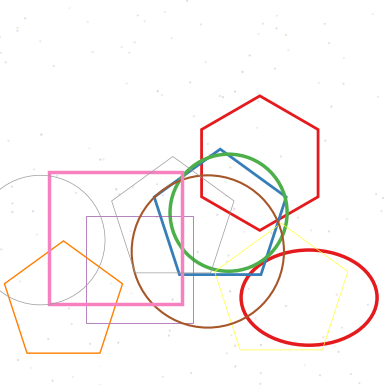[{"shape": "hexagon", "thickness": 2, "radius": 0.87, "center": [0.675, 0.576]}, {"shape": "oval", "thickness": 2.5, "radius": 0.88, "center": [0.803, 0.227]}, {"shape": "pentagon", "thickness": 2, "radius": 0.9, "center": [0.572, 0.432]}, {"shape": "circle", "thickness": 2.5, "radius": 0.76, "center": [0.594, 0.448]}, {"shape": "square", "thickness": 0.5, "radius": 0.69, "center": [0.362, 0.299]}, {"shape": "pentagon", "thickness": 1, "radius": 0.81, "center": [0.165, 0.213]}, {"shape": "pentagon", "thickness": 0.5, "radius": 0.91, "center": [0.73, 0.238]}, {"shape": "circle", "thickness": 1.5, "radius": 0.99, "center": [0.54, 0.347]}, {"shape": "square", "thickness": 2.5, "radius": 0.86, "center": [0.301, 0.382]}, {"shape": "circle", "thickness": 0.5, "radius": 0.84, "center": [0.105, 0.376]}, {"shape": "pentagon", "thickness": 0.5, "radius": 0.84, "center": [0.449, 0.426]}]